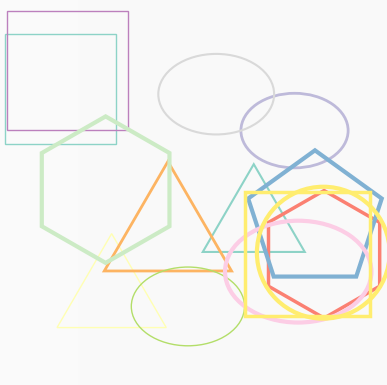[{"shape": "triangle", "thickness": 1.5, "radius": 0.76, "center": [0.655, 0.422]}, {"shape": "square", "thickness": 1, "radius": 0.72, "center": [0.157, 0.769]}, {"shape": "triangle", "thickness": 1, "radius": 0.81, "center": [0.288, 0.231]}, {"shape": "oval", "thickness": 2, "radius": 0.69, "center": [0.76, 0.661]}, {"shape": "hexagon", "thickness": 2.5, "radius": 0.83, "center": [0.836, 0.339]}, {"shape": "pentagon", "thickness": 3, "radius": 0.91, "center": [0.813, 0.428]}, {"shape": "triangle", "thickness": 2, "radius": 0.95, "center": [0.433, 0.391]}, {"shape": "oval", "thickness": 1, "radius": 0.73, "center": [0.485, 0.204]}, {"shape": "oval", "thickness": 3, "radius": 0.94, "center": [0.77, 0.294]}, {"shape": "oval", "thickness": 1.5, "radius": 0.75, "center": [0.558, 0.755]}, {"shape": "square", "thickness": 1, "radius": 0.78, "center": [0.175, 0.817]}, {"shape": "hexagon", "thickness": 3, "radius": 0.95, "center": [0.273, 0.507]}, {"shape": "square", "thickness": 2.5, "radius": 0.8, "center": [0.793, 0.341]}, {"shape": "circle", "thickness": 3, "radius": 0.86, "center": [0.834, 0.344]}]